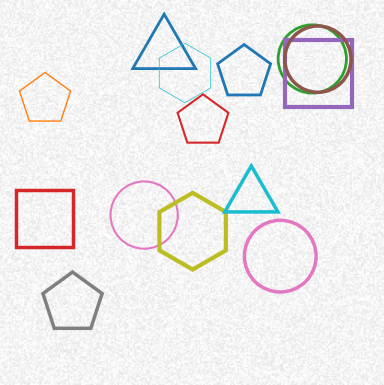[{"shape": "triangle", "thickness": 2, "radius": 0.47, "center": [0.426, 0.869]}, {"shape": "pentagon", "thickness": 2, "radius": 0.36, "center": [0.634, 0.812]}, {"shape": "pentagon", "thickness": 1, "radius": 0.35, "center": [0.117, 0.742]}, {"shape": "circle", "thickness": 2, "radius": 0.44, "center": [0.811, 0.847]}, {"shape": "pentagon", "thickness": 1.5, "radius": 0.35, "center": [0.527, 0.686]}, {"shape": "square", "thickness": 2.5, "radius": 0.37, "center": [0.115, 0.432]}, {"shape": "square", "thickness": 3, "radius": 0.44, "center": [0.828, 0.809]}, {"shape": "circle", "thickness": 2.5, "radius": 0.43, "center": [0.826, 0.846]}, {"shape": "circle", "thickness": 1.5, "radius": 0.44, "center": [0.374, 0.441]}, {"shape": "circle", "thickness": 2.5, "radius": 0.47, "center": [0.728, 0.335]}, {"shape": "pentagon", "thickness": 2.5, "radius": 0.4, "center": [0.188, 0.213]}, {"shape": "hexagon", "thickness": 3, "radius": 0.5, "center": [0.5, 0.399]}, {"shape": "hexagon", "thickness": 0.5, "radius": 0.39, "center": [0.481, 0.81]}, {"shape": "triangle", "thickness": 2.5, "radius": 0.4, "center": [0.653, 0.489]}]